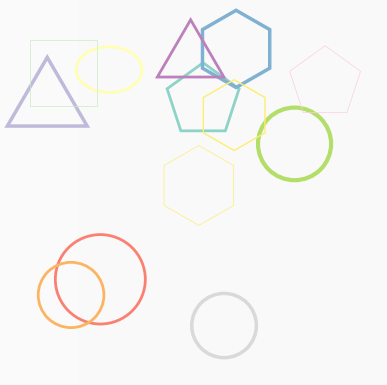[{"shape": "pentagon", "thickness": 2, "radius": 0.49, "center": [0.524, 0.739]}, {"shape": "oval", "thickness": 2, "radius": 0.42, "center": [0.282, 0.819]}, {"shape": "triangle", "thickness": 2.5, "radius": 0.59, "center": [0.122, 0.732]}, {"shape": "circle", "thickness": 2, "radius": 0.58, "center": [0.259, 0.275]}, {"shape": "hexagon", "thickness": 2.5, "radius": 0.5, "center": [0.609, 0.873]}, {"shape": "circle", "thickness": 2, "radius": 0.42, "center": [0.183, 0.234]}, {"shape": "circle", "thickness": 3, "radius": 0.47, "center": [0.76, 0.626]}, {"shape": "pentagon", "thickness": 0.5, "radius": 0.48, "center": [0.839, 0.785]}, {"shape": "circle", "thickness": 2.5, "radius": 0.42, "center": [0.578, 0.154]}, {"shape": "triangle", "thickness": 2, "radius": 0.5, "center": [0.492, 0.849]}, {"shape": "square", "thickness": 0.5, "radius": 0.43, "center": [0.164, 0.81]}, {"shape": "hexagon", "thickness": 1, "radius": 0.46, "center": [0.604, 0.701]}, {"shape": "hexagon", "thickness": 0.5, "radius": 0.52, "center": [0.513, 0.518]}]